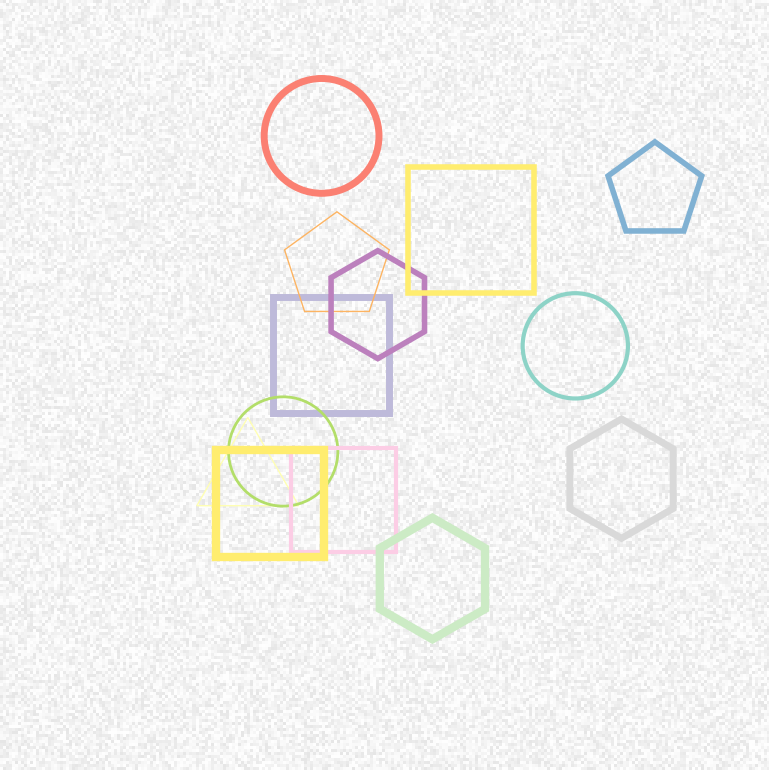[{"shape": "circle", "thickness": 1.5, "radius": 0.34, "center": [0.747, 0.551]}, {"shape": "triangle", "thickness": 0.5, "radius": 0.38, "center": [0.322, 0.381]}, {"shape": "square", "thickness": 2.5, "radius": 0.38, "center": [0.43, 0.539]}, {"shape": "circle", "thickness": 2.5, "radius": 0.37, "center": [0.418, 0.824]}, {"shape": "pentagon", "thickness": 2, "radius": 0.32, "center": [0.851, 0.752]}, {"shape": "pentagon", "thickness": 0.5, "radius": 0.36, "center": [0.438, 0.653]}, {"shape": "circle", "thickness": 1, "radius": 0.35, "center": [0.368, 0.414]}, {"shape": "square", "thickness": 1.5, "radius": 0.34, "center": [0.446, 0.351]}, {"shape": "hexagon", "thickness": 2.5, "radius": 0.39, "center": [0.807, 0.378]}, {"shape": "hexagon", "thickness": 2, "radius": 0.35, "center": [0.491, 0.604]}, {"shape": "hexagon", "thickness": 3, "radius": 0.39, "center": [0.562, 0.249]}, {"shape": "square", "thickness": 2, "radius": 0.41, "center": [0.612, 0.701]}, {"shape": "square", "thickness": 3, "radius": 0.35, "center": [0.351, 0.346]}]